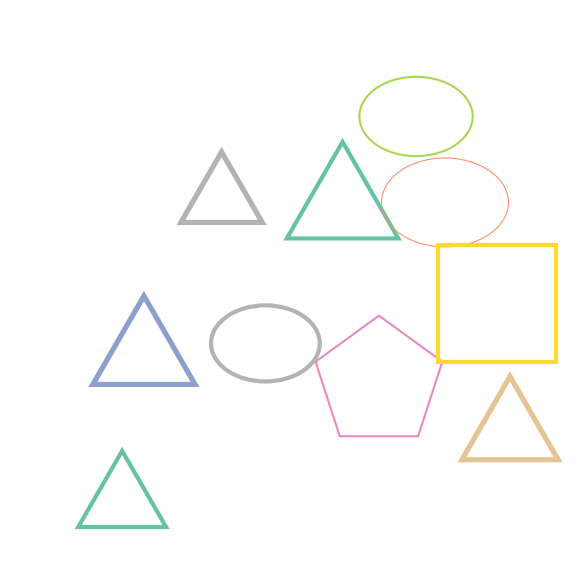[{"shape": "triangle", "thickness": 2, "radius": 0.56, "center": [0.593, 0.642]}, {"shape": "triangle", "thickness": 2, "radius": 0.44, "center": [0.211, 0.131]}, {"shape": "oval", "thickness": 0.5, "radius": 0.55, "center": [0.771, 0.649]}, {"shape": "triangle", "thickness": 2.5, "radius": 0.51, "center": [0.249, 0.385]}, {"shape": "pentagon", "thickness": 1, "radius": 0.58, "center": [0.656, 0.337]}, {"shape": "oval", "thickness": 1, "radius": 0.49, "center": [0.72, 0.797]}, {"shape": "square", "thickness": 2, "radius": 0.51, "center": [0.861, 0.474]}, {"shape": "triangle", "thickness": 2.5, "radius": 0.48, "center": [0.883, 0.251]}, {"shape": "oval", "thickness": 2, "radius": 0.47, "center": [0.46, 0.405]}, {"shape": "triangle", "thickness": 2.5, "radius": 0.41, "center": [0.384, 0.655]}]